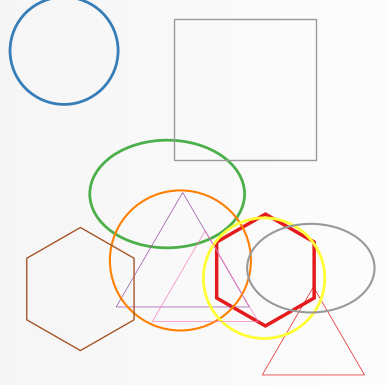[{"shape": "hexagon", "thickness": 2.5, "radius": 0.73, "center": [0.685, 0.299]}, {"shape": "triangle", "thickness": 0.5, "radius": 0.76, "center": [0.809, 0.102]}, {"shape": "circle", "thickness": 2, "radius": 0.7, "center": [0.165, 0.868]}, {"shape": "oval", "thickness": 2, "radius": 1.0, "center": [0.431, 0.496]}, {"shape": "triangle", "thickness": 0.5, "radius": 0.99, "center": [0.471, 0.302]}, {"shape": "circle", "thickness": 1.5, "radius": 0.91, "center": [0.466, 0.324]}, {"shape": "circle", "thickness": 2, "radius": 0.78, "center": [0.682, 0.277]}, {"shape": "hexagon", "thickness": 1, "radius": 0.8, "center": [0.208, 0.249]}, {"shape": "triangle", "thickness": 0.5, "radius": 0.79, "center": [0.53, 0.244]}, {"shape": "square", "thickness": 1, "radius": 0.91, "center": [0.632, 0.767]}, {"shape": "oval", "thickness": 1.5, "radius": 0.82, "center": [0.802, 0.303]}]